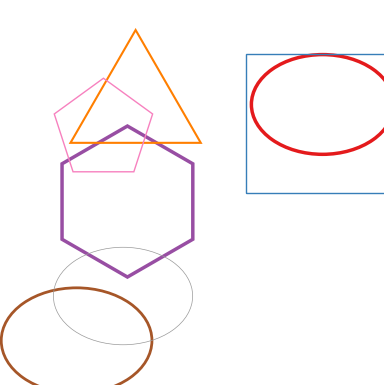[{"shape": "oval", "thickness": 2.5, "radius": 0.93, "center": [0.838, 0.729]}, {"shape": "square", "thickness": 1, "radius": 0.9, "center": [0.821, 0.68]}, {"shape": "hexagon", "thickness": 2.5, "radius": 0.98, "center": [0.331, 0.477]}, {"shape": "triangle", "thickness": 1.5, "radius": 0.98, "center": [0.352, 0.727]}, {"shape": "oval", "thickness": 2, "radius": 0.98, "center": [0.199, 0.115]}, {"shape": "pentagon", "thickness": 1, "radius": 0.67, "center": [0.269, 0.662]}, {"shape": "oval", "thickness": 0.5, "radius": 0.9, "center": [0.32, 0.231]}]